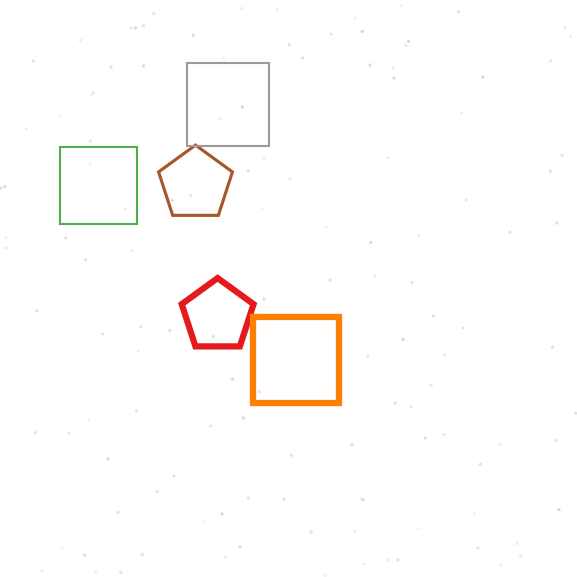[{"shape": "pentagon", "thickness": 3, "radius": 0.33, "center": [0.377, 0.452]}, {"shape": "square", "thickness": 1, "radius": 0.33, "center": [0.17, 0.678]}, {"shape": "square", "thickness": 3, "radius": 0.37, "center": [0.512, 0.375]}, {"shape": "pentagon", "thickness": 1.5, "radius": 0.34, "center": [0.339, 0.681]}, {"shape": "square", "thickness": 1, "radius": 0.36, "center": [0.395, 0.818]}]